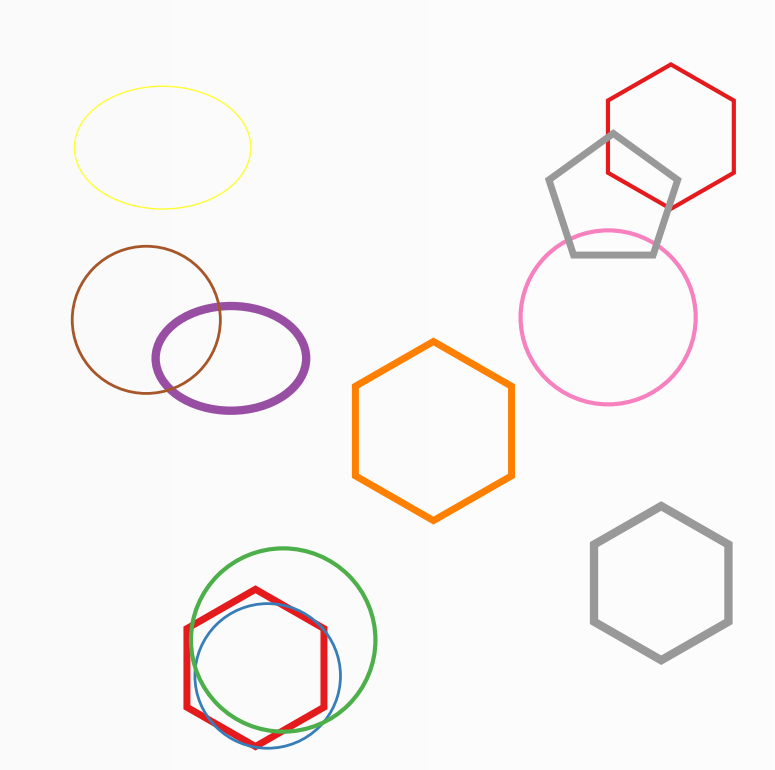[{"shape": "hexagon", "thickness": 1.5, "radius": 0.47, "center": [0.866, 0.823]}, {"shape": "hexagon", "thickness": 2.5, "radius": 0.51, "center": [0.33, 0.133]}, {"shape": "circle", "thickness": 1, "radius": 0.47, "center": [0.345, 0.122]}, {"shape": "circle", "thickness": 1.5, "radius": 0.6, "center": [0.365, 0.169]}, {"shape": "oval", "thickness": 3, "radius": 0.49, "center": [0.298, 0.535]}, {"shape": "hexagon", "thickness": 2.5, "radius": 0.58, "center": [0.559, 0.44]}, {"shape": "oval", "thickness": 0.5, "radius": 0.57, "center": [0.21, 0.808]}, {"shape": "circle", "thickness": 1, "radius": 0.48, "center": [0.189, 0.585]}, {"shape": "circle", "thickness": 1.5, "radius": 0.56, "center": [0.785, 0.588]}, {"shape": "hexagon", "thickness": 3, "radius": 0.5, "center": [0.853, 0.243]}, {"shape": "pentagon", "thickness": 2.5, "radius": 0.44, "center": [0.791, 0.739]}]